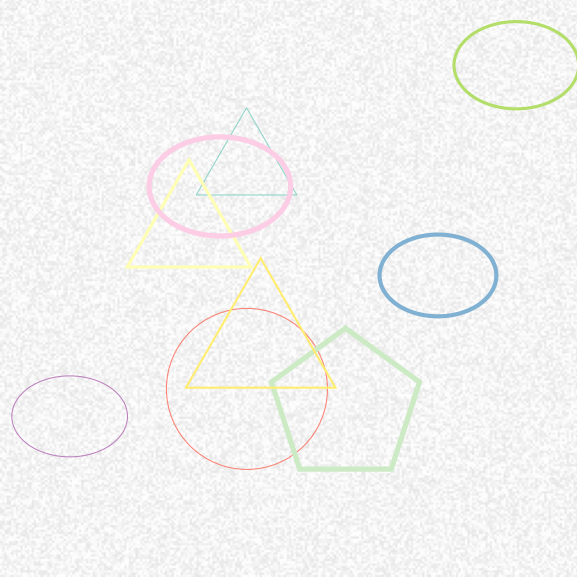[{"shape": "triangle", "thickness": 0.5, "radius": 0.5, "center": [0.427, 0.712]}, {"shape": "triangle", "thickness": 1.5, "radius": 0.62, "center": [0.327, 0.599]}, {"shape": "circle", "thickness": 0.5, "radius": 0.7, "center": [0.428, 0.326]}, {"shape": "oval", "thickness": 2, "radius": 0.51, "center": [0.758, 0.522]}, {"shape": "oval", "thickness": 1.5, "radius": 0.54, "center": [0.894, 0.886]}, {"shape": "oval", "thickness": 2.5, "radius": 0.61, "center": [0.381, 0.676]}, {"shape": "oval", "thickness": 0.5, "radius": 0.5, "center": [0.121, 0.278]}, {"shape": "pentagon", "thickness": 2.5, "radius": 0.67, "center": [0.598, 0.296]}, {"shape": "triangle", "thickness": 1, "radius": 0.75, "center": [0.451, 0.403]}]